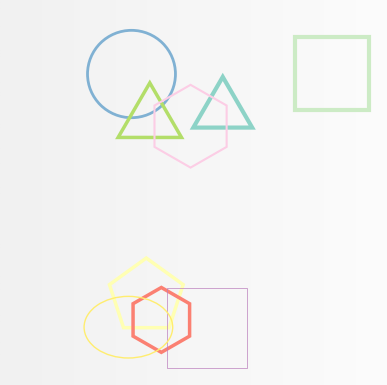[{"shape": "triangle", "thickness": 3, "radius": 0.44, "center": [0.575, 0.712]}, {"shape": "pentagon", "thickness": 2.5, "radius": 0.5, "center": [0.378, 0.23]}, {"shape": "hexagon", "thickness": 2.5, "radius": 0.42, "center": [0.416, 0.169]}, {"shape": "circle", "thickness": 2, "radius": 0.57, "center": [0.339, 0.808]}, {"shape": "triangle", "thickness": 2.5, "radius": 0.47, "center": [0.387, 0.69]}, {"shape": "hexagon", "thickness": 1.5, "radius": 0.54, "center": [0.492, 0.672]}, {"shape": "square", "thickness": 0.5, "radius": 0.51, "center": [0.535, 0.148]}, {"shape": "square", "thickness": 3, "radius": 0.48, "center": [0.856, 0.809]}, {"shape": "oval", "thickness": 1, "radius": 0.57, "center": [0.331, 0.15]}]